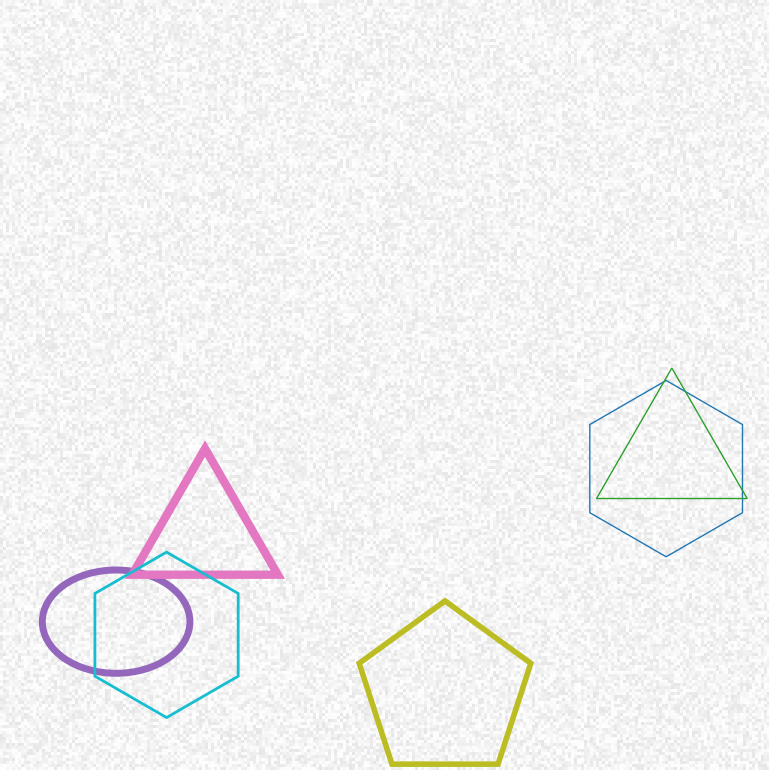[{"shape": "hexagon", "thickness": 0.5, "radius": 0.57, "center": [0.865, 0.391]}, {"shape": "triangle", "thickness": 0.5, "radius": 0.56, "center": [0.872, 0.409]}, {"shape": "oval", "thickness": 2.5, "radius": 0.48, "center": [0.151, 0.193]}, {"shape": "triangle", "thickness": 3, "radius": 0.55, "center": [0.266, 0.308]}, {"shape": "pentagon", "thickness": 2, "radius": 0.59, "center": [0.578, 0.102]}, {"shape": "hexagon", "thickness": 1, "radius": 0.54, "center": [0.216, 0.176]}]